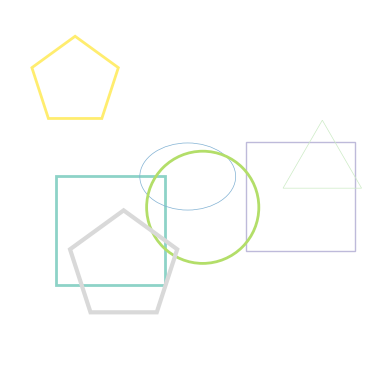[{"shape": "square", "thickness": 2, "radius": 0.71, "center": [0.288, 0.401]}, {"shape": "square", "thickness": 1, "radius": 0.7, "center": [0.781, 0.489]}, {"shape": "oval", "thickness": 0.5, "radius": 0.62, "center": [0.488, 0.542]}, {"shape": "circle", "thickness": 2, "radius": 0.73, "center": [0.527, 0.462]}, {"shape": "pentagon", "thickness": 3, "radius": 0.73, "center": [0.321, 0.307]}, {"shape": "triangle", "thickness": 0.5, "radius": 0.59, "center": [0.837, 0.57]}, {"shape": "pentagon", "thickness": 2, "radius": 0.59, "center": [0.195, 0.788]}]